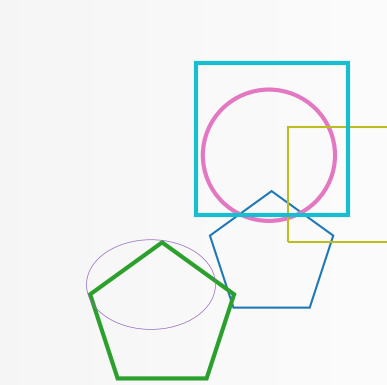[{"shape": "pentagon", "thickness": 1.5, "radius": 0.84, "center": [0.701, 0.336]}, {"shape": "pentagon", "thickness": 3, "radius": 0.98, "center": [0.418, 0.175]}, {"shape": "oval", "thickness": 0.5, "radius": 0.83, "center": [0.39, 0.261]}, {"shape": "circle", "thickness": 3, "radius": 0.85, "center": [0.694, 0.597]}, {"shape": "square", "thickness": 1.5, "radius": 0.75, "center": [0.894, 0.522]}, {"shape": "square", "thickness": 3, "radius": 0.98, "center": [0.701, 0.639]}]